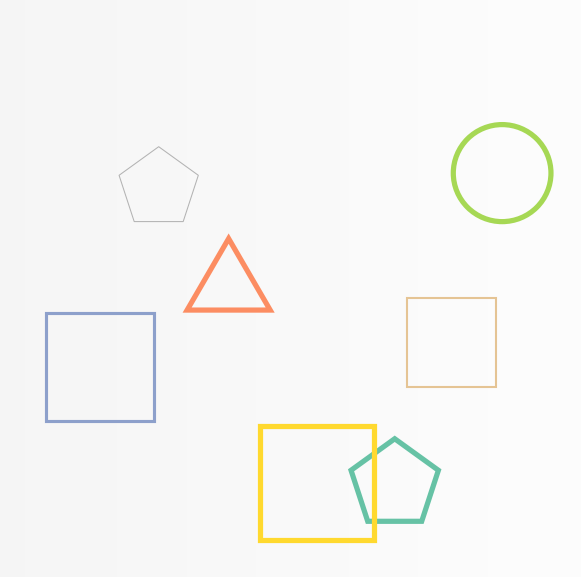[{"shape": "pentagon", "thickness": 2.5, "radius": 0.4, "center": [0.679, 0.16]}, {"shape": "triangle", "thickness": 2.5, "radius": 0.41, "center": [0.393, 0.503]}, {"shape": "square", "thickness": 1.5, "radius": 0.47, "center": [0.172, 0.364]}, {"shape": "circle", "thickness": 2.5, "radius": 0.42, "center": [0.864, 0.699]}, {"shape": "square", "thickness": 2.5, "radius": 0.49, "center": [0.546, 0.163]}, {"shape": "square", "thickness": 1, "radius": 0.38, "center": [0.777, 0.406]}, {"shape": "pentagon", "thickness": 0.5, "radius": 0.36, "center": [0.273, 0.673]}]